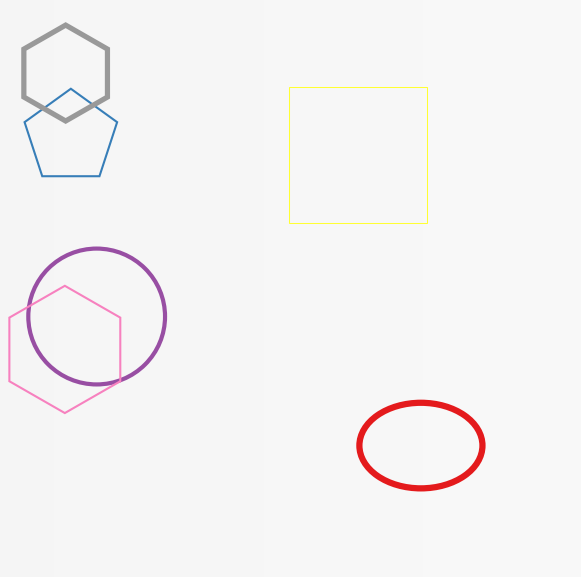[{"shape": "oval", "thickness": 3, "radius": 0.53, "center": [0.724, 0.228]}, {"shape": "pentagon", "thickness": 1, "radius": 0.42, "center": [0.122, 0.762]}, {"shape": "circle", "thickness": 2, "radius": 0.59, "center": [0.166, 0.451]}, {"shape": "square", "thickness": 0.5, "radius": 0.59, "center": [0.616, 0.731]}, {"shape": "hexagon", "thickness": 1, "radius": 0.55, "center": [0.112, 0.394]}, {"shape": "hexagon", "thickness": 2.5, "radius": 0.42, "center": [0.113, 0.873]}]